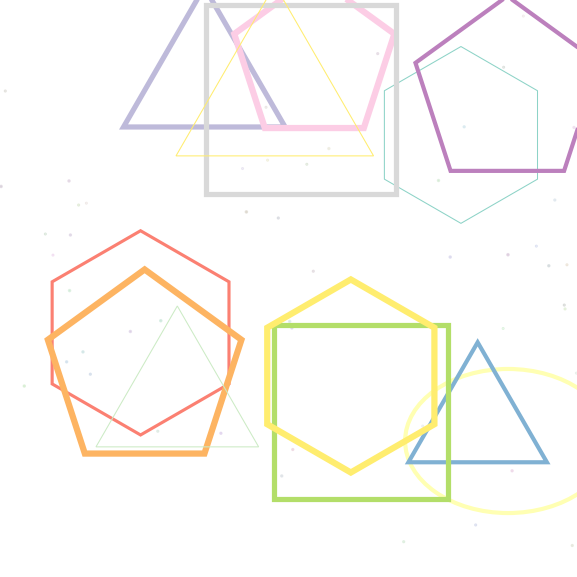[{"shape": "hexagon", "thickness": 0.5, "radius": 0.77, "center": [0.798, 0.765]}, {"shape": "oval", "thickness": 2, "radius": 0.89, "center": [0.88, 0.235]}, {"shape": "triangle", "thickness": 2.5, "radius": 0.81, "center": [0.354, 0.86]}, {"shape": "hexagon", "thickness": 1.5, "radius": 0.88, "center": [0.243, 0.423]}, {"shape": "triangle", "thickness": 2, "radius": 0.69, "center": [0.827, 0.268]}, {"shape": "pentagon", "thickness": 3, "radius": 0.88, "center": [0.25, 0.356]}, {"shape": "square", "thickness": 2.5, "radius": 0.75, "center": [0.625, 0.286]}, {"shape": "pentagon", "thickness": 3, "radius": 0.73, "center": [0.544, 0.895]}, {"shape": "square", "thickness": 2.5, "radius": 0.82, "center": [0.521, 0.827]}, {"shape": "pentagon", "thickness": 2, "radius": 0.84, "center": [0.878, 0.839]}, {"shape": "triangle", "thickness": 0.5, "radius": 0.81, "center": [0.307, 0.307]}, {"shape": "triangle", "thickness": 0.5, "radius": 0.99, "center": [0.476, 0.828]}, {"shape": "hexagon", "thickness": 3, "radius": 0.84, "center": [0.607, 0.348]}]